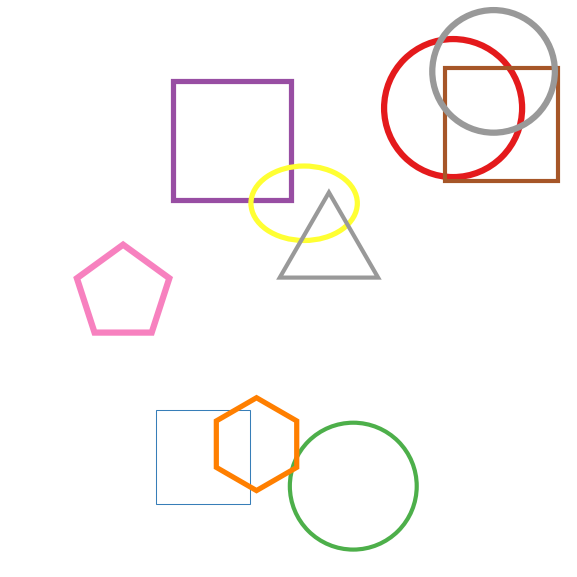[{"shape": "circle", "thickness": 3, "radius": 0.6, "center": [0.785, 0.812]}, {"shape": "square", "thickness": 0.5, "radius": 0.41, "center": [0.351, 0.207]}, {"shape": "circle", "thickness": 2, "radius": 0.55, "center": [0.612, 0.157]}, {"shape": "square", "thickness": 2.5, "radius": 0.51, "center": [0.402, 0.756]}, {"shape": "hexagon", "thickness": 2.5, "radius": 0.4, "center": [0.444, 0.23]}, {"shape": "oval", "thickness": 2.5, "radius": 0.46, "center": [0.527, 0.647]}, {"shape": "square", "thickness": 2, "radius": 0.49, "center": [0.869, 0.784]}, {"shape": "pentagon", "thickness": 3, "radius": 0.42, "center": [0.213, 0.491]}, {"shape": "circle", "thickness": 3, "radius": 0.53, "center": [0.855, 0.876]}, {"shape": "triangle", "thickness": 2, "radius": 0.49, "center": [0.57, 0.568]}]